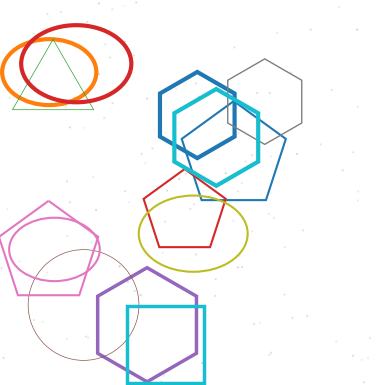[{"shape": "pentagon", "thickness": 1.5, "radius": 0.71, "center": [0.607, 0.595]}, {"shape": "hexagon", "thickness": 3, "radius": 0.56, "center": [0.512, 0.701]}, {"shape": "oval", "thickness": 3, "radius": 0.61, "center": [0.128, 0.813]}, {"shape": "triangle", "thickness": 0.5, "radius": 0.61, "center": [0.138, 0.776]}, {"shape": "pentagon", "thickness": 1.5, "radius": 0.56, "center": [0.48, 0.449]}, {"shape": "oval", "thickness": 3, "radius": 0.72, "center": [0.198, 0.834]}, {"shape": "hexagon", "thickness": 2.5, "radius": 0.74, "center": [0.382, 0.156]}, {"shape": "circle", "thickness": 0.5, "radius": 0.72, "center": [0.217, 0.208]}, {"shape": "pentagon", "thickness": 1.5, "radius": 0.68, "center": [0.126, 0.343]}, {"shape": "oval", "thickness": 1.5, "radius": 0.59, "center": [0.141, 0.352]}, {"shape": "hexagon", "thickness": 1, "radius": 0.56, "center": [0.688, 0.736]}, {"shape": "oval", "thickness": 1.5, "radius": 0.71, "center": [0.502, 0.393]}, {"shape": "hexagon", "thickness": 3, "radius": 0.63, "center": [0.562, 0.643]}, {"shape": "square", "thickness": 2.5, "radius": 0.5, "center": [0.43, 0.105]}]